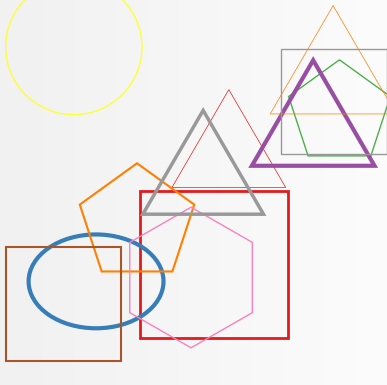[{"shape": "square", "thickness": 2, "radius": 0.96, "center": [0.552, 0.313]}, {"shape": "triangle", "thickness": 0.5, "radius": 0.85, "center": [0.591, 0.598]}, {"shape": "oval", "thickness": 3, "radius": 0.87, "center": [0.248, 0.269]}, {"shape": "pentagon", "thickness": 1, "radius": 0.69, "center": [0.876, 0.707]}, {"shape": "triangle", "thickness": 3, "radius": 0.91, "center": [0.808, 0.661]}, {"shape": "pentagon", "thickness": 1.5, "radius": 0.78, "center": [0.354, 0.421]}, {"shape": "triangle", "thickness": 0.5, "radius": 0.94, "center": [0.86, 0.798]}, {"shape": "circle", "thickness": 1, "radius": 0.88, "center": [0.191, 0.878]}, {"shape": "square", "thickness": 1.5, "radius": 0.74, "center": [0.165, 0.21]}, {"shape": "hexagon", "thickness": 1, "radius": 0.91, "center": [0.493, 0.279]}, {"shape": "triangle", "thickness": 2.5, "radius": 0.9, "center": [0.524, 0.534]}, {"shape": "square", "thickness": 1, "radius": 0.68, "center": [0.861, 0.736]}]